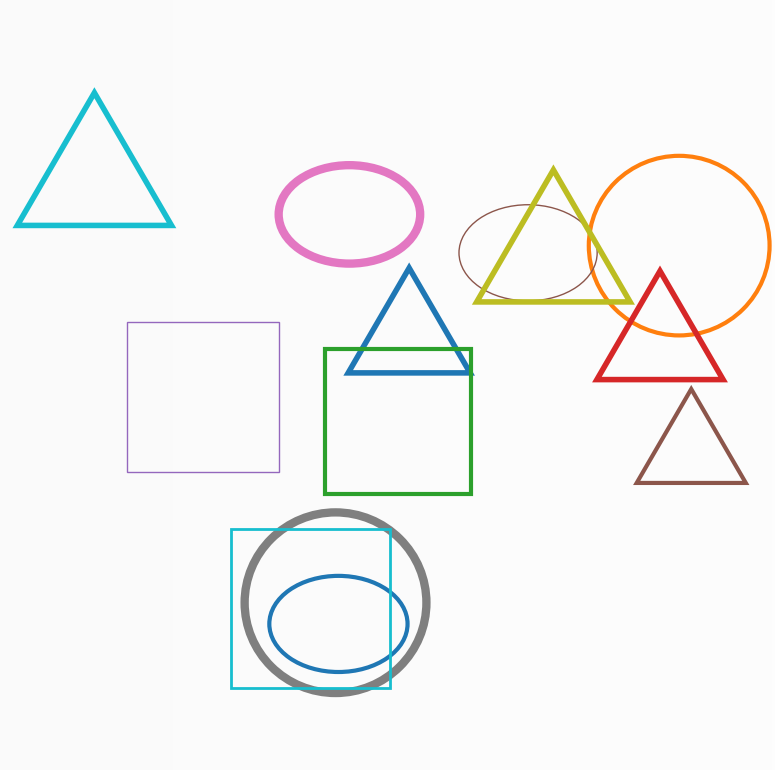[{"shape": "triangle", "thickness": 2, "radius": 0.45, "center": [0.528, 0.561]}, {"shape": "oval", "thickness": 1.5, "radius": 0.45, "center": [0.437, 0.19]}, {"shape": "circle", "thickness": 1.5, "radius": 0.58, "center": [0.876, 0.681]}, {"shape": "square", "thickness": 1.5, "radius": 0.47, "center": [0.513, 0.453]}, {"shape": "triangle", "thickness": 2, "radius": 0.47, "center": [0.852, 0.554]}, {"shape": "square", "thickness": 0.5, "radius": 0.49, "center": [0.262, 0.484]}, {"shape": "oval", "thickness": 0.5, "radius": 0.45, "center": [0.681, 0.672]}, {"shape": "triangle", "thickness": 1.5, "radius": 0.41, "center": [0.892, 0.413]}, {"shape": "oval", "thickness": 3, "radius": 0.46, "center": [0.451, 0.722]}, {"shape": "circle", "thickness": 3, "radius": 0.59, "center": [0.433, 0.217]}, {"shape": "triangle", "thickness": 2, "radius": 0.57, "center": [0.714, 0.665]}, {"shape": "square", "thickness": 1, "radius": 0.52, "center": [0.401, 0.21]}, {"shape": "triangle", "thickness": 2, "radius": 0.57, "center": [0.122, 0.765]}]